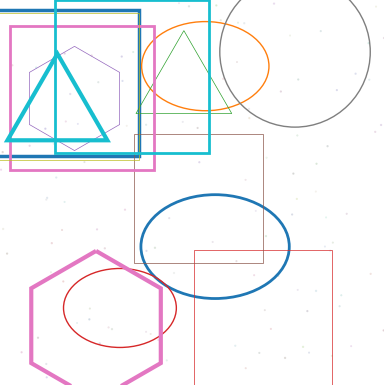[{"shape": "oval", "thickness": 2, "radius": 0.96, "center": [0.559, 0.359]}, {"shape": "square", "thickness": 2.5, "radius": 0.95, "center": [0.172, 0.786]}, {"shape": "oval", "thickness": 1, "radius": 0.83, "center": [0.533, 0.828]}, {"shape": "triangle", "thickness": 0.5, "radius": 0.72, "center": [0.478, 0.777]}, {"shape": "oval", "thickness": 1, "radius": 0.73, "center": [0.312, 0.2]}, {"shape": "square", "thickness": 0.5, "radius": 0.9, "center": [0.684, 0.17]}, {"shape": "hexagon", "thickness": 0.5, "radius": 0.68, "center": [0.194, 0.744]}, {"shape": "square", "thickness": 0.5, "radius": 0.84, "center": [0.515, 0.484]}, {"shape": "square", "thickness": 2, "radius": 0.94, "center": [0.213, 0.746]}, {"shape": "hexagon", "thickness": 3, "radius": 0.97, "center": [0.249, 0.154]}, {"shape": "circle", "thickness": 1, "radius": 0.98, "center": [0.766, 0.865]}, {"shape": "square", "thickness": 0.5, "radius": 0.95, "center": [0.17, 0.775]}, {"shape": "triangle", "thickness": 3, "radius": 0.75, "center": [0.149, 0.711]}, {"shape": "square", "thickness": 2, "radius": 1.0, "center": [0.344, 0.802]}]